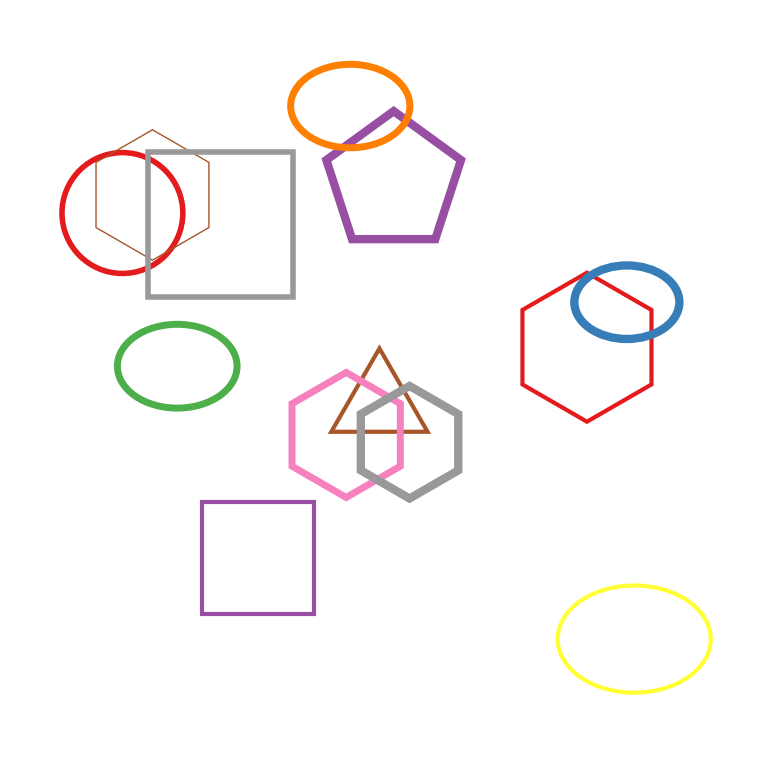[{"shape": "hexagon", "thickness": 1.5, "radius": 0.48, "center": [0.762, 0.549]}, {"shape": "circle", "thickness": 2, "radius": 0.39, "center": [0.159, 0.723]}, {"shape": "oval", "thickness": 3, "radius": 0.34, "center": [0.814, 0.608]}, {"shape": "oval", "thickness": 2.5, "radius": 0.39, "center": [0.23, 0.524]}, {"shape": "square", "thickness": 1.5, "radius": 0.36, "center": [0.335, 0.276]}, {"shape": "pentagon", "thickness": 3, "radius": 0.46, "center": [0.511, 0.764]}, {"shape": "oval", "thickness": 2.5, "radius": 0.39, "center": [0.455, 0.862]}, {"shape": "oval", "thickness": 1.5, "radius": 0.5, "center": [0.824, 0.17]}, {"shape": "hexagon", "thickness": 0.5, "radius": 0.42, "center": [0.198, 0.747]}, {"shape": "triangle", "thickness": 1.5, "radius": 0.36, "center": [0.493, 0.475]}, {"shape": "hexagon", "thickness": 2.5, "radius": 0.41, "center": [0.45, 0.435]}, {"shape": "square", "thickness": 2, "radius": 0.47, "center": [0.286, 0.709]}, {"shape": "hexagon", "thickness": 3, "radius": 0.37, "center": [0.532, 0.426]}]